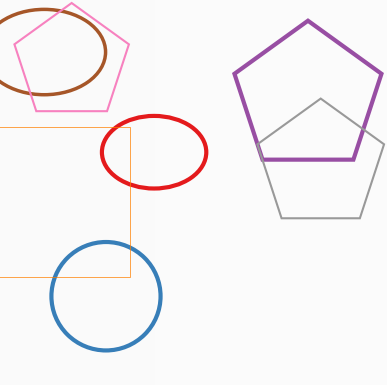[{"shape": "oval", "thickness": 3, "radius": 0.67, "center": [0.398, 0.605]}, {"shape": "circle", "thickness": 3, "radius": 0.7, "center": [0.274, 0.231]}, {"shape": "pentagon", "thickness": 3, "radius": 1.0, "center": [0.795, 0.747]}, {"shape": "square", "thickness": 0.5, "radius": 0.97, "center": [0.14, 0.476]}, {"shape": "oval", "thickness": 2.5, "radius": 0.79, "center": [0.114, 0.865]}, {"shape": "pentagon", "thickness": 1.5, "radius": 0.78, "center": [0.185, 0.837]}, {"shape": "pentagon", "thickness": 1.5, "radius": 0.86, "center": [0.828, 0.572]}]